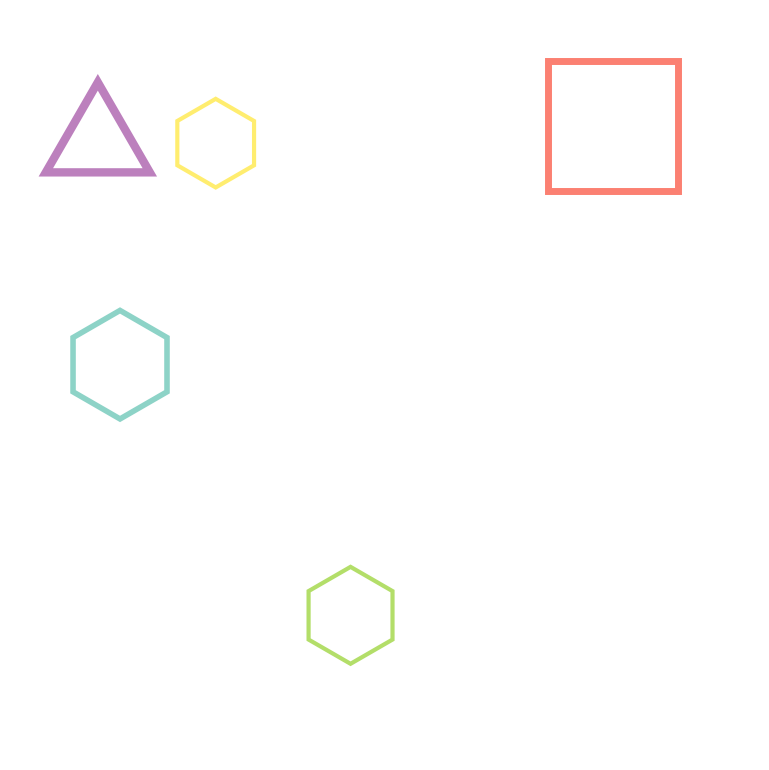[{"shape": "hexagon", "thickness": 2, "radius": 0.35, "center": [0.156, 0.526]}, {"shape": "square", "thickness": 2.5, "radius": 0.42, "center": [0.797, 0.836]}, {"shape": "hexagon", "thickness": 1.5, "radius": 0.31, "center": [0.455, 0.201]}, {"shape": "triangle", "thickness": 3, "radius": 0.39, "center": [0.127, 0.815]}, {"shape": "hexagon", "thickness": 1.5, "radius": 0.29, "center": [0.28, 0.814]}]